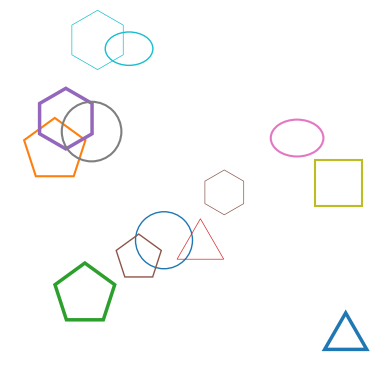[{"shape": "triangle", "thickness": 2.5, "radius": 0.32, "center": [0.898, 0.124]}, {"shape": "circle", "thickness": 1, "radius": 0.37, "center": [0.426, 0.376]}, {"shape": "pentagon", "thickness": 1.5, "radius": 0.42, "center": [0.142, 0.61]}, {"shape": "pentagon", "thickness": 2.5, "radius": 0.41, "center": [0.22, 0.235]}, {"shape": "triangle", "thickness": 0.5, "radius": 0.35, "center": [0.521, 0.362]}, {"shape": "hexagon", "thickness": 2.5, "radius": 0.39, "center": [0.171, 0.692]}, {"shape": "pentagon", "thickness": 1, "radius": 0.31, "center": [0.36, 0.33]}, {"shape": "hexagon", "thickness": 0.5, "radius": 0.29, "center": [0.583, 0.5]}, {"shape": "oval", "thickness": 1.5, "radius": 0.34, "center": [0.772, 0.641]}, {"shape": "circle", "thickness": 1.5, "radius": 0.39, "center": [0.238, 0.658]}, {"shape": "square", "thickness": 1.5, "radius": 0.3, "center": [0.879, 0.525]}, {"shape": "oval", "thickness": 1, "radius": 0.31, "center": [0.335, 0.874]}, {"shape": "hexagon", "thickness": 0.5, "radius": 0.39, "center": [0.253, 0.896]}]